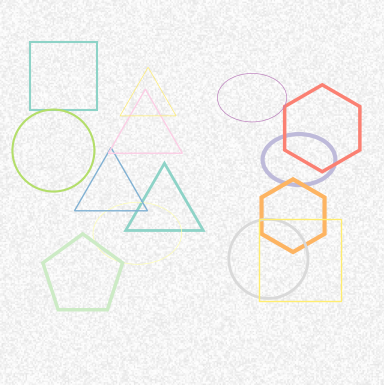[{"shape": "square", "thickness": 1.5, "radius": 0.44, "center": [0.165, 0.803]}, {"shape": "triangle", "thickness": 2, "radius": 0.58, "center": [0.427, 0.46]}, {"shape": "oval", "thickness": 0.5, "radius": 0.58, "center": [0.357, 0.394]}, {"shape": "oval", "thickness": 3, "radius": 0.47, "center": [0.777, 0.586]}, {"shape": "hexagon", "thickness": 2.5, "radius": 0.56, "center": [0.837, 0.667]}, {"shape": "triangle", "thickness": 1, "radius": 0.55, "center": [0.288, 0.507]}, {"shape": "hexagon", "thickness": 3, "radius": 0.47, "center": [0.761, 0.44]}, {"shape": "circle", "thickness": 1.5, "radius": 0.53, "center": [0.139, 0.609]}, {"shape": "triangle", "thickness": 1, "radius": 0.56, "center": [0.378, 0.657]}, {"shape": "circle", "thickness": 2, "radius": 0.51, "center": [0.697, 0.328]}, {"shape": "oval", "thickness": 0.5, "radius": 0.45, "center": [0.655, 0.746]}, {"shape": "pentagon", "thickness": 2.5, "radius": 0.54, "center": [0.215, 0.284]}, {"shape": "square", "thickness": 1, "radius": 0.53, "center": [0.778, 0.325]}, {"shape": "triangle", "thickness": 0.5, "radius": 0.42, "center": [0.385, 0.741]}]